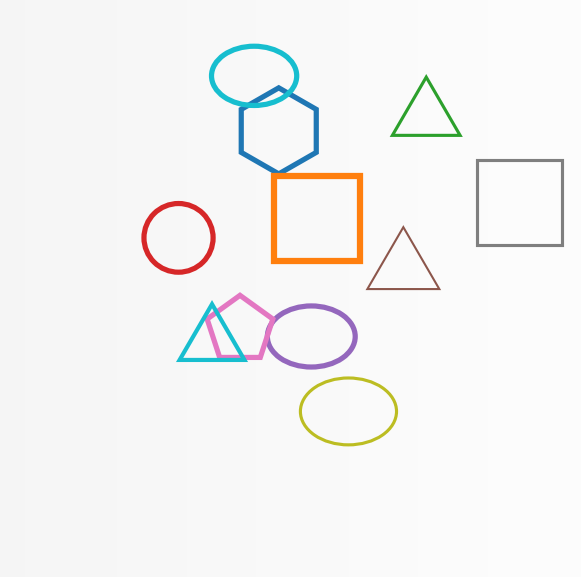[{"shape": "hexagon", "thickness": 2.5, "radius": 0.37, "center": [0.48, 0.773]}, {"shape": "square", "thickness": 3, "radius": 0.37, "center": [0.545, 0.621]}, {"shape": "triangle", "thickness": 1.5, "radius": 0.34, "center": [0.733, 0.798]}, {"shape": "circle", "thickness": 2.5, "radius": 0.3, "center": [0.307, 0.587]}, {"shape": "oval", "thickness": 2.5, "radius": 0.38, "center": [0.536, 0.416]}, {"shape": "triangle", "thickness": 1, "radius": 0.36, "center": [0.694, 0.534]}, {"shape": "pentagon", "thickness": 2.5, "radius": 0.3, "center": [0.413, 0.428]}, {"shape": "square", "thickness": 1.5, "radius": 0.37, "center": [0.893, 0.648]}, {"shape": "oval", "thickness": 1.5, "radius": 0.41, "center": [0.6, 0.287]}, {"shape": "triangle", "thickness": 2, "radius": 0.32, "center": [0.365, 0.408]}, {"shape": "oval", "thickness": 2.5, "radius": 0.37, "center": [0.437, 0.868]}]